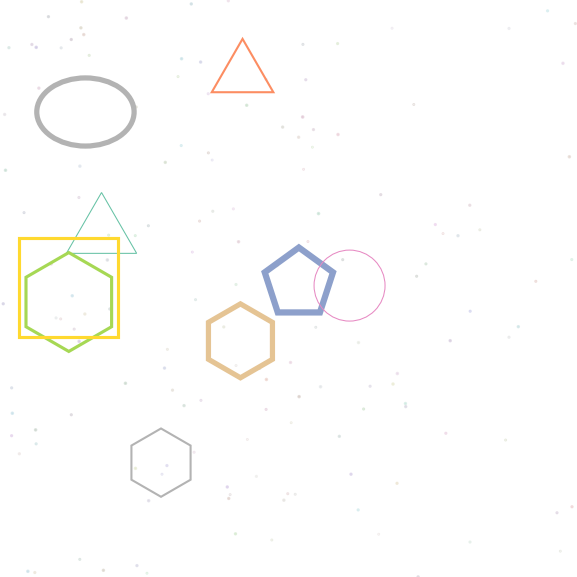[{"shape": "triangle", "thickness": 0.5, "radius": 0.35, "center": [0.176, 0.596]}, {"shape": "triangle", "thickness": 1, "radius": 0.31, "center": [0.42, 0.87]}, {"shape": "pentagon", "thickness": 3, "radius": 0.31, "center": [0.518, 0.508]}, {"shape": "circle", "thickness": 0.5, "radius": 0.31, "center": [0.605, 0.505]}, {"shape": "hexagon", "thickness": 1.5, "radius": 0.43, "center": [0.119, 0.476]}, {"shape": "square", "thickness": 1.5, "radius": 0.43, "center": [0.119, 0.501]}, {"shape": "hexagon", "thickness": 2.5, "radius": 0.32, "center": [0.416, 0.409]}, {"shape": "hexagon", "thickness": 1, "radius": 0.3, "center": [0.279, 0.198]}, {"shape": "oval", "thickness": 2.5, "radius": 0.42, "center": [0.148, 0.805]}]